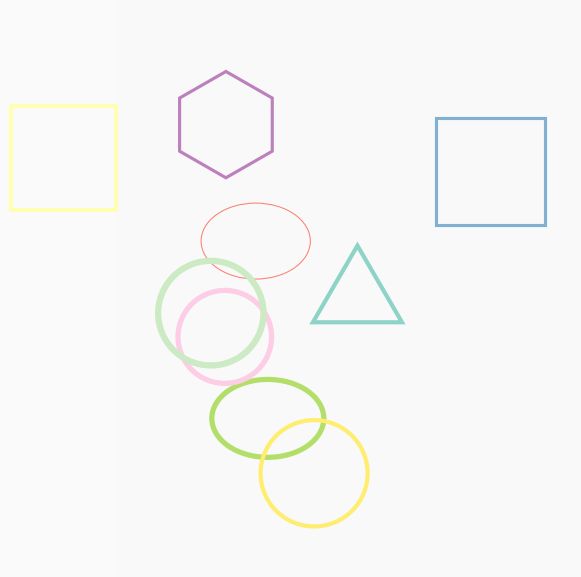[{"shape": "triangle", "thickness": 2, "radius": 0.44, "center": [0.615, 0.485]}, {"shape": "square", "thickness": 2, "radius": 0.45, "center": [0.109, 0.725]}, {"shape": "oval", "thickness": 0.5, "radius": 0.47, "center": [0.44, 0.582]}, {"shape": "square", "thickness": 1.5, "radius": 0.47, "center": [0.844, 0.703]}, {"shape": "oval", "thickness": 2.5, "radius": 0.48, "center": [0.461, 0.275]}, {"shape": "circle", "thickness": 2.5, "radius": 0.4, "center": [0.387, 0.416]}, {"shape": "hexagon", "thickness": 1.5, "radius": 0.46, "center": [0.389, 0.783]}, {"shape": "circle", "thickness": 3, "radius": 0.45, "center": [0.363, 0.457]}, {"shape": "circle", "thickness": 2, "radius": 0.46, "center": [0.54, 0.18]}]